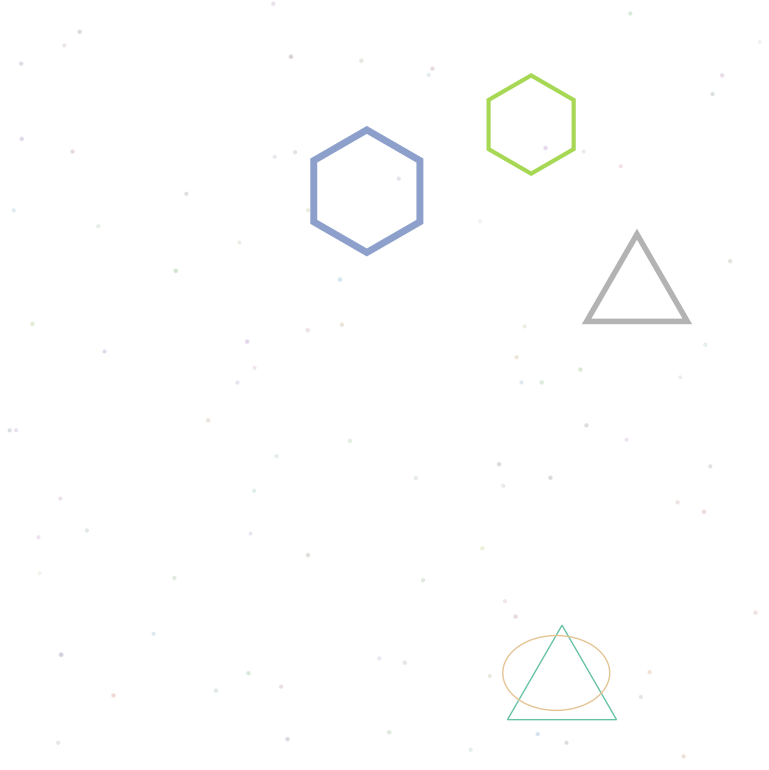[{"shape": "triangle", "thickness": 0.5, "radius": 0.41, "center": [0.73, 0.106]}, {"shape": "hexagon", "thickness": 2.5, "radius": 0.4, "center": [0.476, 0.752]}, {"shape": "hexagon", "thickness": 1.5, "radius": 0.32, "center": [0.69, 0.838]}, {"shape": "oval", "thickness": 0.5, "radius": 0.35, "center": [0.722, 0.126]}, {"shape": "triangle", "thickness": 2, "radius": 0.38, "center": [0.827, 0.62]}]